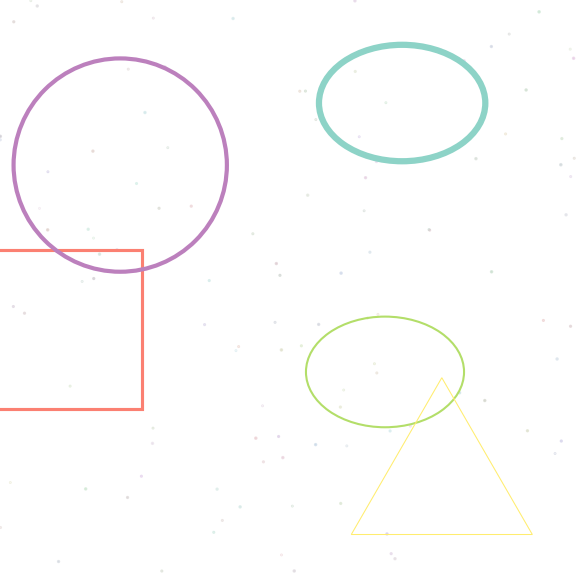[{"shape": "oval", "thickness": 3, "radius": 0.72, "center": [0.696, 0.821]}, {"shape": "square", "thickness": 1.5, "radius": 0.69, "center": [0.108, 0.429]}, {"shape": "oval", "thickness": 1, "radius": 0.68, "center": [0.667, 0.355]}, {"shape": "circle", "thickness": 2, "radius": 0.92, "center": [0.208, 0.713]}, {"shape": "triangle", "thickness": 0.5, "radius": 0.91, "center": [0.765, 0.164]}]